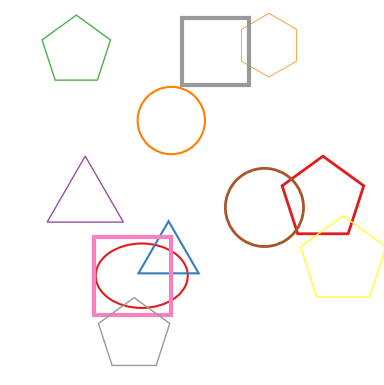[{"shape": "pentagon", "thickness": 2, "radius": 0.56, "center": [0.839, 0.483]}, {"shape": "oval", "thickness": 1.5, "radius": 0.6, "center": [0.368, 0.284]}, {"shape": "triangle", "thickness": 1.5, "radius": 0.45, "center": [0.438, 0.335]}, {"shape": "pentagon", "thickness": 1, "radius": 0.47, "center": [0.198, 0.867]}, {"shape": "triangle", "thickness": 1, "radius": 0.57, "center": [0.221, 0.48]}, {"shape": "circle", "thickness": 1.5, "radius": 0.44, "center": [0.445, 0.687]}, {"shape": "hexagon", "thickness": 0.5, "radius": 0.41, "center": [0.698, 0.883]}, {"shape": "pentagon", "thickness": 1, "radius": 0.58, "center": [0.891, 0.323]}, {"shape": "circle", "thickness": 2, "radius": 0.51, "center": [0.687, 0.461]}, {"shape": "square", "thickness": 3, "radius": 0.5, "center": [0.344, 0.284]}, {"shape": "square", "thickness": 3, "radius": 0.43, "center": [0.56, 0.867]}, {"shape": "pentagon", "thickness": 1, "radius": 0.49, "center": [0.348, 0.13]}]